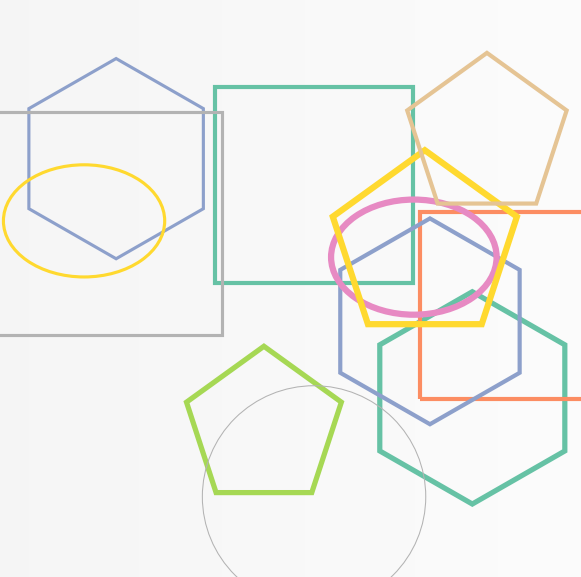[{"shape": "square", "thickness": 2, "radius": 0.85, "center": [0.54, 0.679]}, {"shape": "hexagon", "thickness": 2.5, "radius": 0.92, "center": [0.813, 0.31]}, {"shape": "square", "thickness": 2, "radius": 0.81, "center": [0.885, 0.471]}, {"shape": "hexagon", "thickness": 1.5, "radius": 0.87, "center": [0.2, 0.724]}, {"shape": "hexagon", "thickness": 2, "radius": 0.89, "center": [0.74, 0.443]}, {"shape": "oval", "thickness": 3, "radius": 0.71, "center": [0.712, 0.554]}, {"shape": "pentagon", "thickness": 2.5, "radius": 0.7, "center": [0.454, 0.259]}, {"shape": "pentagon", "thickness": 3, "radius": 0.83, "center": [0.731, 0.572]}, {"shape": "oval", "thickness": 1.5, "radius": 0.69, "center": [0.145, 0.617]}, {"shape": "pentagon", "thickness": 2, "radius": 0.72, "center": [0.838, 0.763]}, {"shape": "square", "thickness": 1.5, "radius": 0.96, "center": [0.19, 0.612]}, {"shape": "circle", "thickness": 0.5, "radius": 0.96, "center": [0.54, 0.139]}]